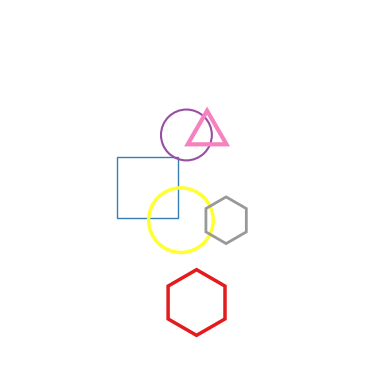[{"shape": "hexagon", "thickness": 2.5, "radius": 0.43, "center": [0.511, 0.214]}, {"shape": "square", "thickness": 1, "radius": 0.4, "center": [0.384, 0.512]}, {"shape": "circle", "thickness": 1.5, "radius": 0.33, "center": [0.484, 0.649]}, {"shape": "circle", "thickness": 2.5, "radius": 0.42, "center": [0.47, 0.428]}, {"shape": "triangle", "thickness": 3, "radius": 0.29, "center": [0.538, 0.654]}, {"shape": "hexagon", "thickness": 2, "radius": 0.3, "center": [0.587, 0.428]}]